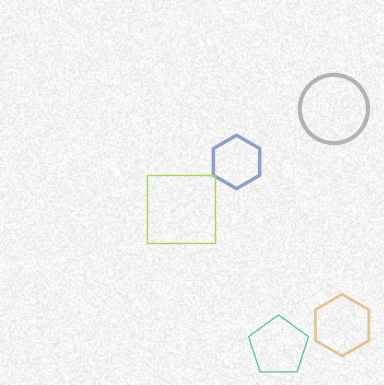[{"shape": "pentagon", "thickness": 1, "radius": 0.41, "center": [0.724, 0.1]}, {"shape": "hexagon", "thickness": 2.5, "radius": 0.35, "center": [0.614, 0.579]}, {"shape": "square", "thickness": 1, "radius": 0.44, "center": [0.471, 0.457]}, {"shape": "hexagon", "thickness": 2, "radius": 0.4, "center": [0.889, 0.155]}, {"shape": "circle", "thickness": 3, "radius": 0.44, "center": [0.867, 0.717]}]